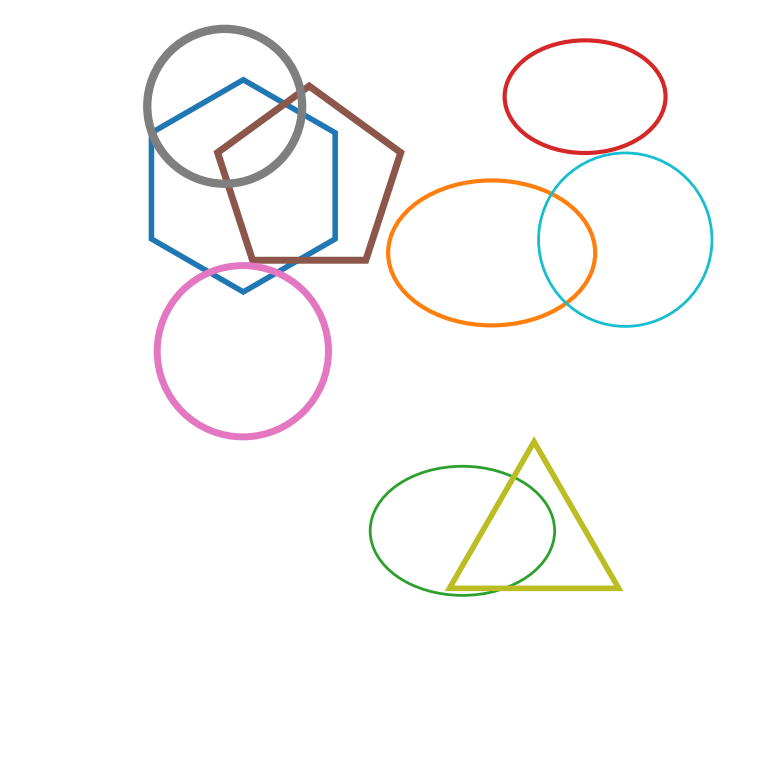[{"shape": "hexagon", "thickness": 2, "radius": 0.69, "center": [0.316, 0.759]}, {"shape": "oval", "thickness": 1.5, "radius": 0.67, "center": [0.639, 0.672]}, {"shape": "oval", "thickness": 1, "radius": 0.6, "center": [0.601, 0.311]}, {"shape": "oval", "thickness": 1.5, "radius": 0.52, "center": [0.76, 0.874]}, {"shape": "pentagon", "thickness": 2.5, "radius": 0.63, "center": [0.402, 0.763]}, {"shape": "circle", "thickness": 2.5, "radius": 0.56, "center": [0.315, 0.544]}, {"shape": "circle", "thickness": 3, "radius": 0.5, "center": [0.292, 0.862]}, {"shape": "triangle", "thickness": 2, "radius": 0.63, "center": [0.694, 0.299]}, {"shape": "circle", "thickness": 1, "radius": 0.56, "center": [0.812, 0.689]}]